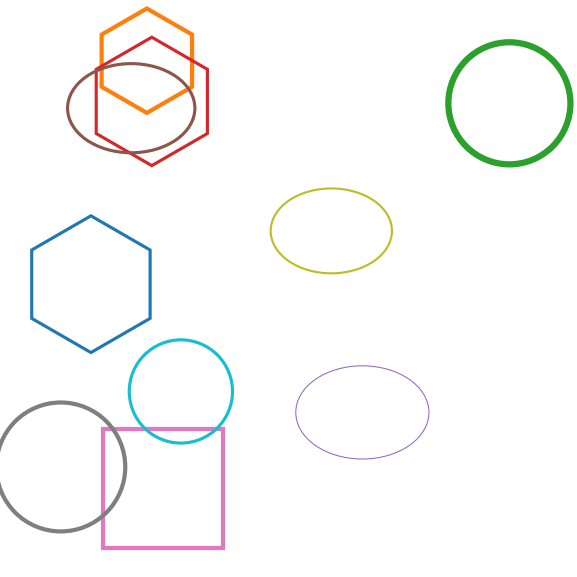[{"shape": "hexagon", "thickness": 1.5, "radius": 0.59, "center": [0.157, 0.507]}, {"shape": "hexagon", "thickness": 2, "radius": 0.45, "center": [0.254, 0.894]}, {"shape": "circle", "thickness": 3, "radius": 0.53, "center": [0.882, 0.82]}, {"shape": "hexagon", "thickness": 1.5, "radius": 0.56, "center": [0.263, 0.824]}, {"shape": "oval", "thickness": 0.5, "radius": 0.58, "center": [0.627, 0.285]}, {"shape": "oval", "thickness": 1.5, "radius": 0.55, "center": [0.227, 0.812]}, {"shape": "square", "thickness": 2, "radius": 0.52, "center": [0.282, 0.153]}, {"shape": "circle", "thickness": 2, "radius": 0.56, "center": [0.105, 0.191]}, {"shape": "oval", "thickness": 1, "radius": 0.53, "center": [0.574, 0.599]}, {"shape": "circle", "thickness": 1.5, "radius": 0.45, "center": [0.313, 0.321]}]